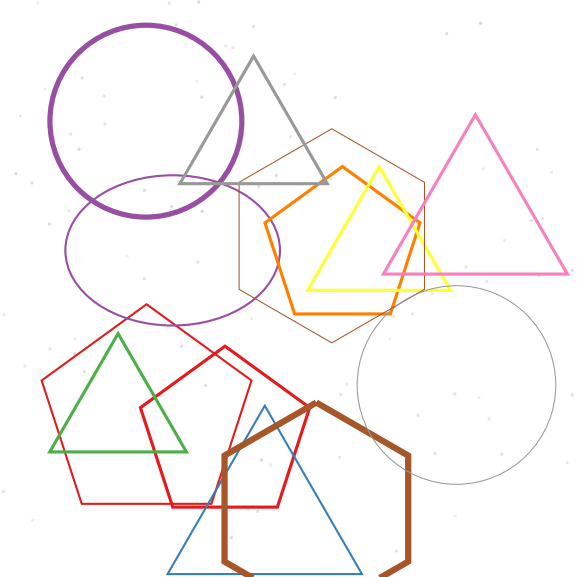[{"shape": "pentagon", "thickness": 1.5, "radius": 0.77, "center": [0.39, 0.246]}, {"shape": "pentagon", "thickness": 1, "radius": 0.96, "center": [0.254, 0.281]}, {"shape": "triangle", "thickness": 1, "radius": 0.97, "center": [0.458, 0.102]}, {"shape": "triangle", "thickness": 1.5, "radius": 0.68, "center": [0.204, 0.285]}, {"shape": "oval", "thickness": 1, "radius": 0.93, "center": [0.299, 0.566]}, {"shape": "circle", "thickness": 2.5, "radius": 0.83, "center": [0.253, 0.789]}, {"shape": "pentagon", "thickness": 1.5, "radius": 0.71, "center": [0.593, 0.57]}, {"shape": "triangle", "thickness": 1.5, "radius": 0.71, "center": [0.657, 0.568]}, {"shape": "hexagon", "thickness": 0.5, "radius": 0.93, "center": [0.575, 0.591]}, {"shape": "hexagon", "thickness": 3, "radius": 0.92, "center": [0.548, 0.118]}, {"shape": "triangle", "thickness": 1.5, "radius": 0.92, "center": [0.823, 0.617]}, {"shape": "triangle", "thickness": 1.5, "radius": 0.74, "center": [0.439, 0.755]}, {"shape": "circle", "thickness": 0.5, "radius": 0.86, "center": [0.79, 0.332]}]